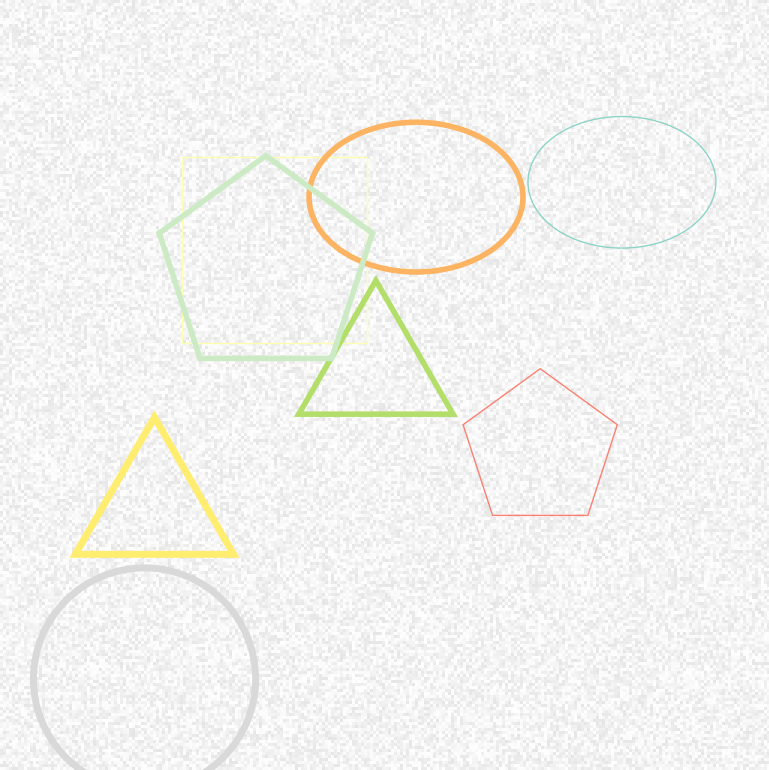[{"shape": "oval", "thickness": 0.5, "radius": 0.61, "center": [0.808, 0.763]}, {"shape": "square", "thickness": 0.5, "radius": 0.6, "center": [0.356, 0.675]}, {"shape": "pentagon", "thickness": 0.5, "radius": 0.53, "center": [0.702, 0.416]}, {"shape": "oval", "thickness": 2, "radius": 0.69, "center": [0.54, 0.744]}, {"shape": "triangle", "thickness": 2, "radius": 0.58, "center": [0.488, 0.52]}, {"shape": "circle", "thickness": 2.5, "radius": 0.72, "center": [0.188, 0.118]}, {"shape": "pentagon", "thickness": 2, "radius": 0.73, "center": [0.345, 0.652]}, {"shape": "triangle", "thickness": 2.5, "radius": 0.59, "center": [0.201, 0.339]}]